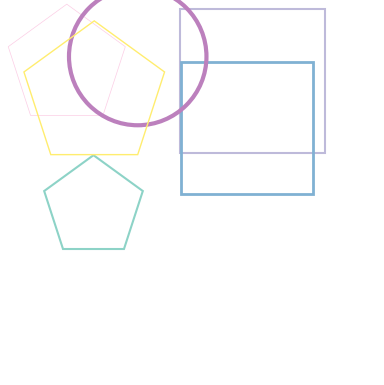[{"shape": "pentagon", "thickness": 1.5, "radius": 0.67, "center": [0.243, 0.462]}, {"shape": "square", "thickness": 1.5, "radius": 0.94, "center": [0.656, 0.789]}, {"shape": "square", "thickness": 2, "radius": 0.86, "center": [0.641, 0.668]}, {"shape": "pentagon", "thickness": 0.5, "radius": 0.8, "center": [0.173, 0.829]}, {"shape": "circle", "thickness": 3, "radius": 0.89, "center": [0.358, 0.853]}, {"shape": "pentagon", "thickness": 1, "radius": 0.96, "center": [0.245, 0.754]}]